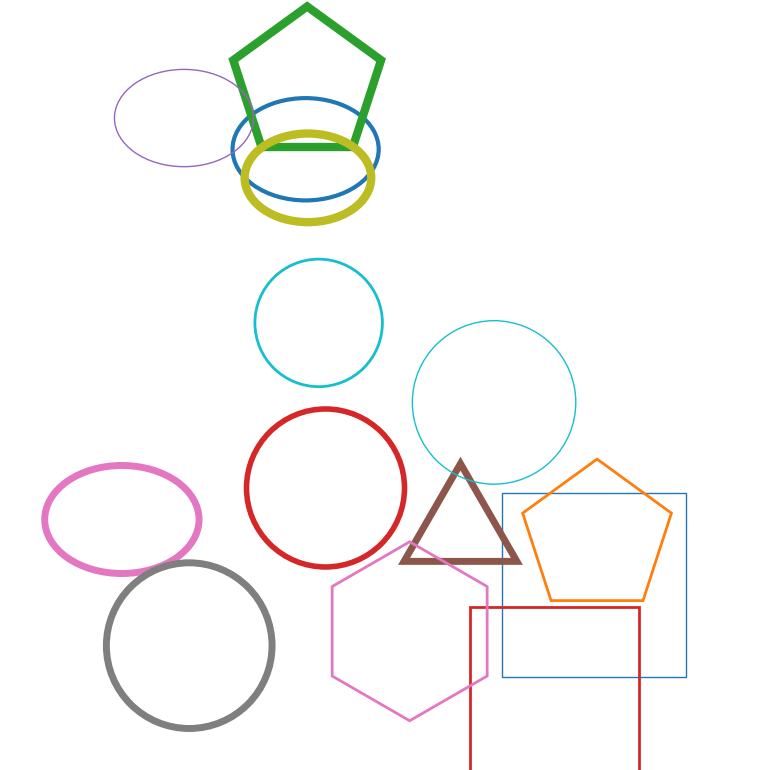[{"shape": "oval", "thickness": 1.5, "radius": 0.47, "center": [0.397, 0.806]}, {"shape": "square", "thickness": 0.5, "radius": 0.6, "center": [0.772, 0.24]}, {"shape": "pentagon", "thickness": 1, "radius": 0.51, "center": [0.775, 0.302]}, {"shape": "pentagon", "thickness": 3, "radius": 0.5, "center": [0.399, 0.891]}, {"shape": "circle", "thickness": 2, "radius": 0.51, "center": [0.423, 0.366]}, {"shape": "square", "thickness": 1, "radius": 0.55, "center": [0.721, 0.101]}, {"shape": "oval", "thickness": 0.5, "radius": 0.45, "center": [0.239, 0.847]}, {"shape": "triangle", "thickness": 2.5, "radius": 0.42, "center": [0.598, 0.313]}, {"shape": "oval", "thickness": 2.5, "radius": 0.5, "center": [0.158, 0.325]}, {"shape": "hexagon", "thickness": 1, "radius": 0.58, "center": [0.532, 0.18]}, {"shape": "circle", "thickness": 2.5, "radius": 0.54, "center": [0.246, 0.161]}, {"shape": "oval", "thickness": 3, "radius": 0.41, "center": [0.4, 0.769]}, {"shape": "circle", "thickness": 0.5, "radius": 0.53, "center": [0.642, 0.477]}, {"shape": "circle", "thickness": 1, "radius": 0.41, "center": [0.414, 0.581]}]